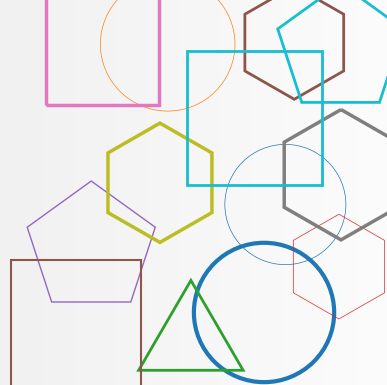[{"shape": "circle", "thickness": 0.5, "radius": 0.78, "center": [0.736, 0.469]}, {"shape": "circle", "thickness": 3, "radius": 0.91, "center": [0.681, 0.188]}, {"shape": "circle", "thickness": 0.5, "radius": 0.87, "center": [0.433, 0.885]}, {"shape": "triangle", "thickness": 2, "radius": 0.78, "center": [0.493, 0.116]}, {"shape": "hexagon", "thickness": 0.5, "radius": 0.68, "center": [0.875, 0.308]}, {"shape": "pentagon", "thickness": 1, "radius": 0.87, "center": [0.235, 0.356]}, {"shape": "square", "thickness": 1.5, "radius": 0.84, "center": [0.195, 0.156]}, {"shape": "hexagon", "thickness": 2, "radius": 0.74, "center": [0.759, 0.889]}, {"shape": "square", "thickness": 2.5, "radius": 0.73, "center": [0.265, 0.873]}, {"shape": "hexagon", "thickness": 2.5, "radius": 0.85, "center": [0.88, 0.546]}, {"shape": "hexagon", "thickness": 2.5, "radius": 0.77, "center": [0.413, 0.525]}, {"shape": "pentagon", "thickness": 2, "radius": 0.85, "center": [0.879, 0.872]}, {"shape": "square", "thickness": 2, "radius": 0.87, "center": [0.656, 0.693]}]